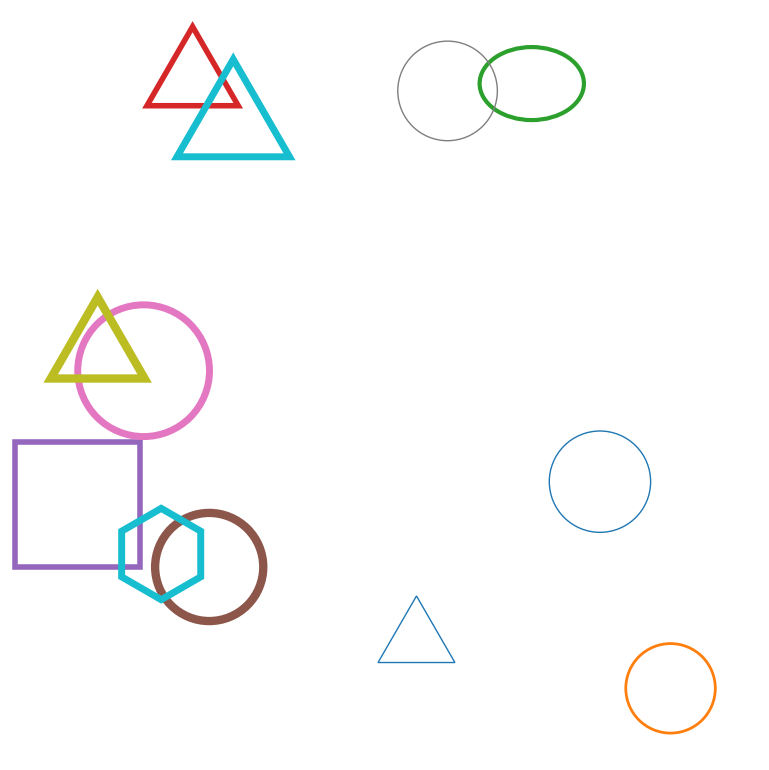[{"shape": "triangle", "thickness": 0.5, "radius": 0.29, "center": [0.541, 0.168]}, {"shape": "circle", "thickness": 0.5, "radius": 0.33, "center": [0.779, 0.374]}, {"shape": "circle", "thickness": 1, "radius": 0.29, "center": [0.871, 0.106]}, {"shape": "oval", "thickness": 1.5, "radius": 0.34, "center": [0.691, 0.891]}, {"shape": "triangle", "thickness": 2, "radius": 0.34, "center": [0.25, 0.897]}, {"shape": "square", "thickness": 2, "radius": 0.41, "center": [0.101, 0.344]}, {"shape": "circle", "thickness": 3, "radius": 0.35, "center": [0.272, 0.264]}, {"shape": "circle", "thickness": 2.5, "radius": 0.43, "center": [0.187, 0.519]}, {"shape": "circle", "thickness": 0.5, "radius": 0.32, "center": [0.581, 0.882]}, {"shape": "triangle", "thickness": 3, "radius": 0.35, "center": [0.127, 0.544]}, {"shape": "hexagon", "thickness": 2.5, "radius": 0.3, "center": [0.209, 0.28]}, {"shape": "triangle", "thickness": 2.5, "radius": 0.42, "center": [0.303, 0.839]}]